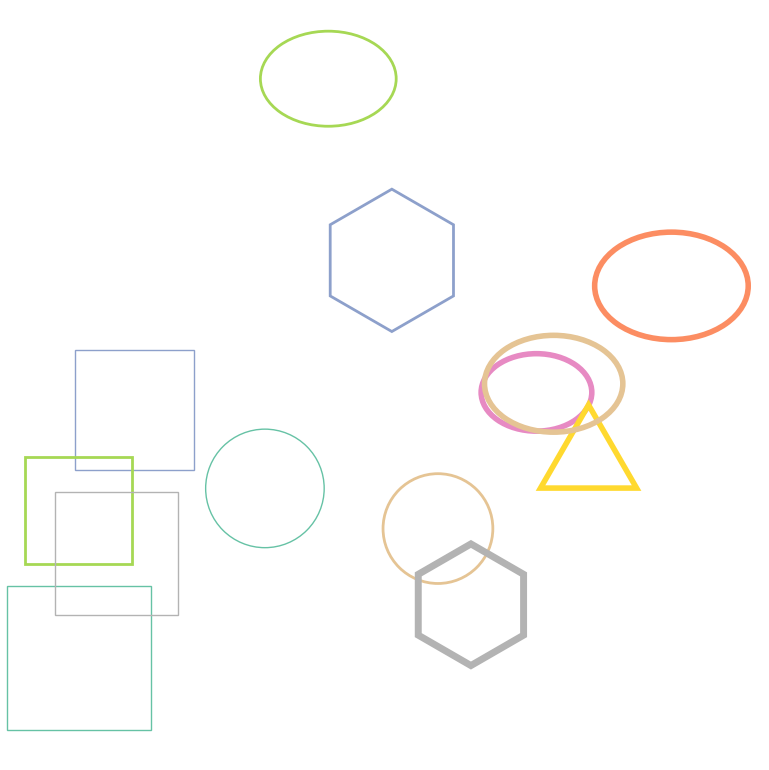[{"shape": "square", "thickness": 0.5, "radius": 0.47, "center": [0.102, 0.145]}, {"shape": "circle", "thickness": 0.5, "radius": 0.38, "center": [0.344, 0.366]}, {"shape": "oval", "thickness": 2, "radius": 0.5, "center": [0.872, 0.629]}, {"shape": "square", "thickness": 0.5, "radius": 0.39, "center": [0.175, 0.468]}, {"shape": "hexagon", "thickness": 1, "radius": 0.46, "center": [0.509, 0.662]}, {"shape": "oval", "thickness": 2, "radius": 0.36, "center": [0.697, 0.49]}, {"shape": "square", "thickness": 1, "radius": 0.35, "center": [0.102, 0.337]}, {"shape": "oval", "thickness": 1, "radius": 0.44, "center": [0.426, 0.898]}, {"shape": "triangle", "thickness": 2, "radius": 0.36, "center": [0.764, 0.402]}, {"shape": "circle", "thickness": 1, "radius": 0.36, "center": [0.569, 0.314]}, {"shape": "oval", "thickness": 2, "radius": 0.45, "center": [0.719, 0.502]}, {"shape": "hexagon", "thickness": 2.5, "radius": 0.39, "center": [0.612, 0.215]}, {"shape": "square", "thickness": 0.5, "radius": 0.4, "center": [0.151, 0.281]}]